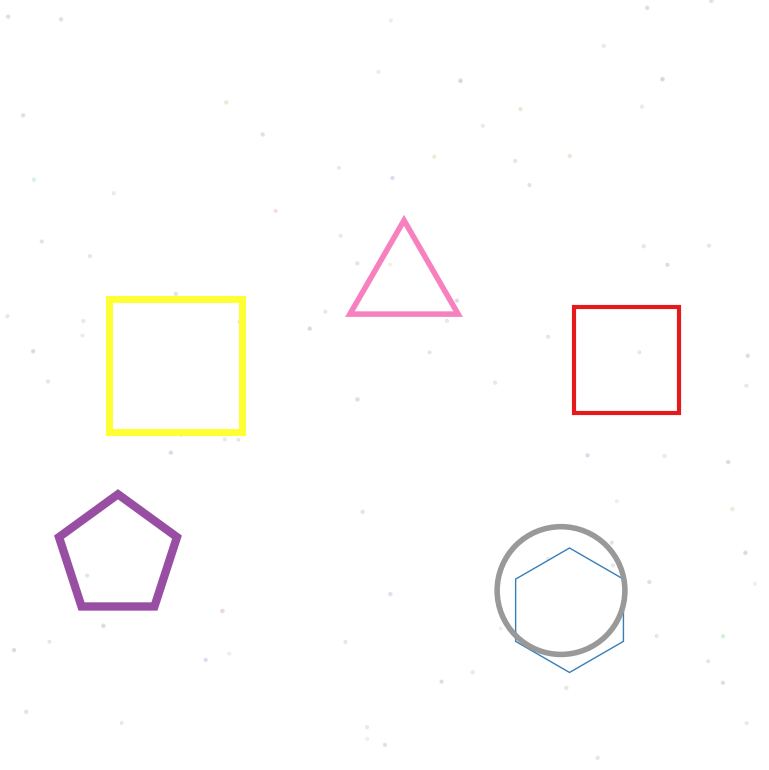[{"shape": "square", "thickness": 1.5, "radius": 0.34, "center": [0.814, 0.532]}, {"shape": "hexagon", "thickness": 0.5, "radius": 0.4, "center": [0.74, 0.207]}, {"shape": "pentagon", "thickness": 3, "radius": 0.4, "center": [0.153, 0.278]}, {"shape": "square", "thickness": 2.5, "radius": 0.43, "center": [0.228, 0.526]}, {"shape": "triangle", "thickness": 2, "radius": 0.41, "center": [0.525, 0.633]}, {"shape": "circle", "thickness": 2, "radius": 0.41, "center": [0.729, 0.233]}]